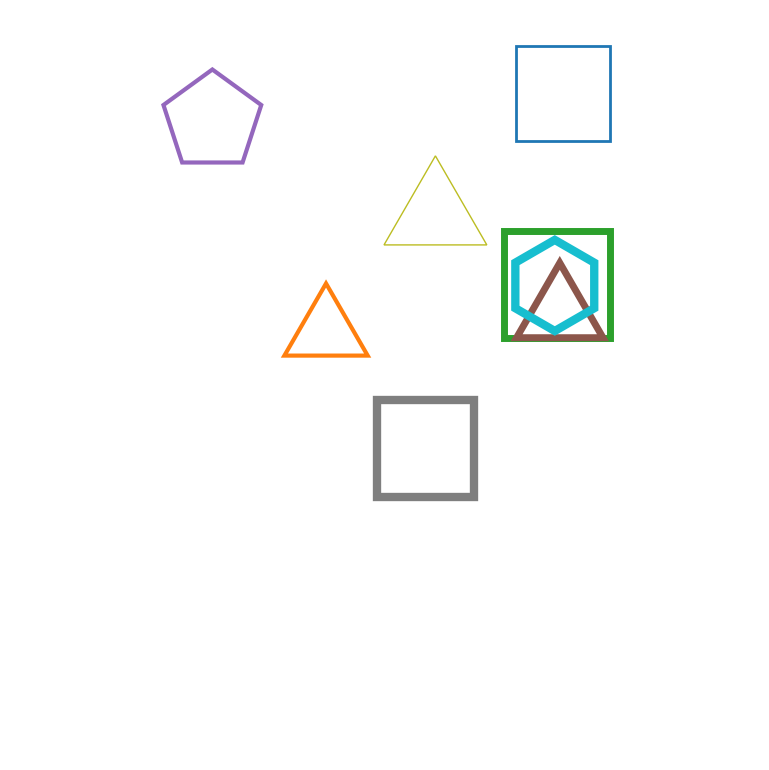[{"shape": "square", "thickness": 1, "radius": 0.31, "center": [0.731, 0.879]}, {"shape": "triangle", "thickness": 1.5, "radius": 0.31, "center": [0.423, 0.569]}, {"shape": "square", "thickness": 2.5, "radius": 0.35, "center": [0.723, 0.63]}, {"shape": "pentagon", "thickness": 1.5, "radius": 0.33, "center": [0.276, 0.843]}, {"shape": "triangle", "thickness": 2.5, "radius": 0.32, "center": [0.727, 0.594]}, {"shape": "square", "thickness": 3, "radius": 0.32, "center": [0.553, 0.417]}, {"shape": "triangle", "thickness": 0.5, "radius": 0.39, "center": [0.565, 0.72]}, {"shape": "hexagon", "thickness": 3, "radius": 0.3, "center": [0.721, 0.629]}]